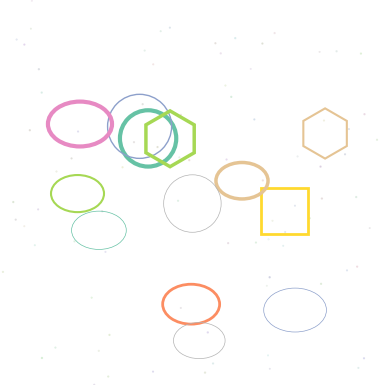[{"shape": "oval", "thickness": 0.5, "radius": 0.36, "center": [0.257, 0.402]}, {"shape": "circle", "thickness": 3, "radius": 0.37, "center": [0.385, 0.64]}, {"shape": "oval", "thickness": 2, "radius": 0.37, "center": [0.496, 0.21]}, {"shape": "oval", "thickness": 0.5, "radius": 0.41, "center": [0.766, 0.195]}, {"shape": "circle", "thickness": 1, "radius": 0.42, "center": [0.363, 0.672]}, {"shape": "oval", "thickness": 3, "radius": 0.42, "center": [0.208, 0.678]}, {"shape": "oval", "thickness": 1.5, "radius": 0.34, "center": [0.201, 0.497]}, {"shape": "hexagon", "thickness": 2.5, "radius": 0.36, "center": [0.442, 0.64]}, {"shape": "square", "thickness": 2, "radius": 0.3, "center": [0.739, 0.452]}, {"shape": "hexagon", "thickness": 1.5, "radius": 0.33, "center": [0.844, 0.653]}, {"shape": "oval", "thickness": 2.5, "radius": 0.34, "center": [0.629, 0.531]}, {"shape": "circle", "thickness": 0.5, "radius": 0.37, "center": [0.5, 0.471]}, {"shape": "oval", "thickness": 0.5, "radius": 0.34, "center": [0.518, 0.115]}]